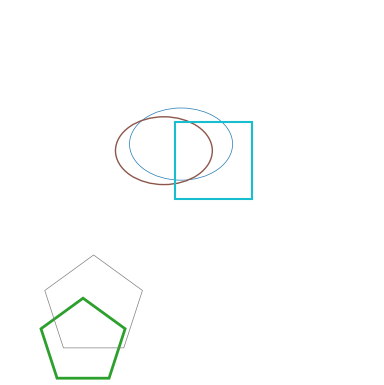[{"shape": "oval", "thickness": 0.5, "radius": 0.67, "center": [0.47, 0.626]}, {"shape": "pentagon", "thickness": 2, "radius": 0.57, "center": [0.216, 0.111]}, {"shape": "oval", "thickness": 1, "radius": 0.63, "center": [0.426, 0.609]}, {"shape": "pentagon", "thickness": 0.5, "radius": 0.67, "center": [0.243, 0.204]}, {"shape": "square", "thickness": 1.5, "radius": 0.5, "center": [0.555, 0.582]}]